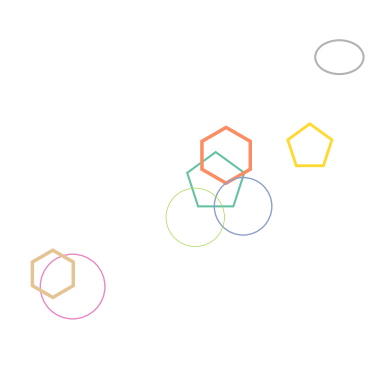[{"shape": "pentagon", "thickness": 1.5, "radius": 0.39, "center": [0.56, 0.527]}, {"shape": "hexagon", "thickness": 2.5, "radius": 0.36, "center": [0.587, 0.597]}, {"shape": "circle", "thickness": 1, "radius": 0.37, "center": [0.631, 0.464]}, {"shape": "circle", "thickness": 1, "radius": 0.42, "center": [0.189, 0.256]}, {"shape": "circle", "thickness": 0.5, "radius": 0.38, "center": [0.507, 0.435]}, {"shape": "pentagon", "thickness": 2, "radius": 0.3, "center": [0.805, 0.618]}, {"shape": "hexagon", "thickness": 2.5, "radius": 0.31, "center": [0.137, 0.289]}, {"shape": "oval", "thickness": 1.5, "radius": 0.31, "center": [0.882, 0.852]}]